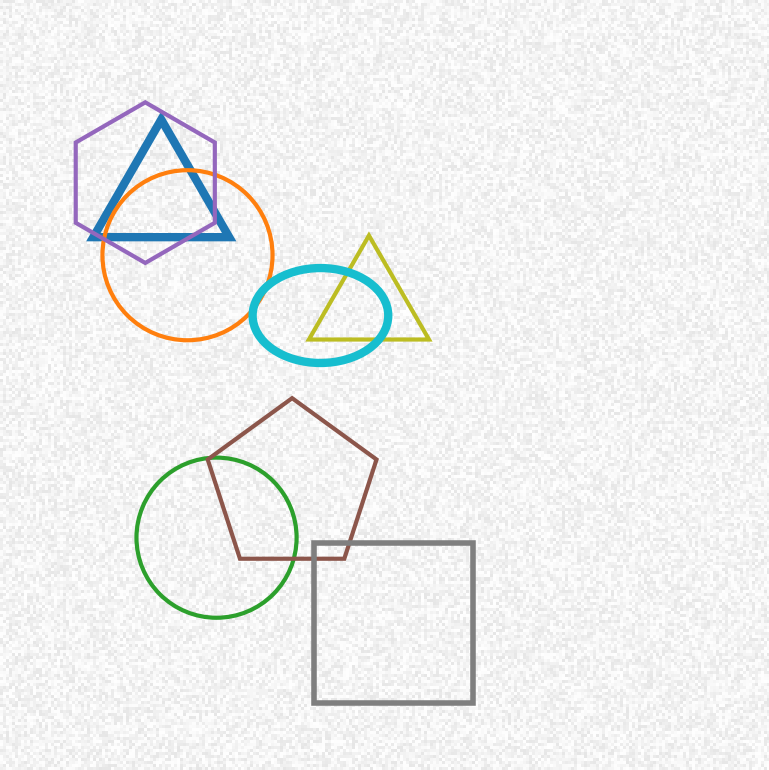[{"shape": "triangle", "thickness": 3, "radius": 0.51, "center": [0.209, 0.743]}, {"shape": "circle", "thickness": 1.5, "radius": 0.55, "center": [0.243, 0.669]}, {"shape": "circle", "thickness": 1.5, "radius": 0.52, "center": [0.281, 0.302]}, {"shape": "hexagon", "thickness": 1.5, "radius": 0.52, "center": [0.189, 0.763]}, {"shape": "pentagon", "thickness": 1.5, "radius": 0.58, "center": [0.379, 0.368]}, {"shape": "square", "thickness": 2, "radius": 0.52, "center": [0.511, 0.19]}, {"shape": "triangle", "thickness": 1.5, "radius": 0.45, "center": [0.479, 0.604]}, {"shape": "oval", "thickness": 3, "radius": 0.44, "center": [0.416, 0.59]}]